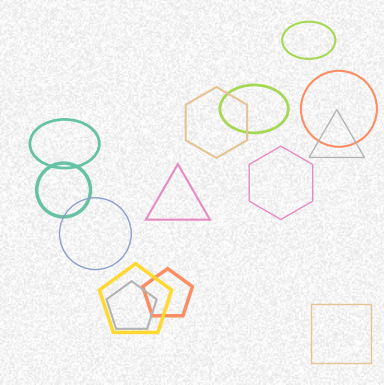[{"shape": "circle", "thickness": 2.5, "radius": 0.35, "center": [0.165, 0.507]}, {"shape": "oval", "thickness": 2, "radius": 0.45, "center": [0.168, 0.627]}, {"shape": "circle", "thickness": 1.5, "radius": 0.49, "center": [0.88, 0.717]}, {"shape": "pentagon", "thickness": 2.5, "radius": 0.34, "center": [0.435, 0.235]}, {"shape": "circle", "thickness": 1, "radius": 0.47, "center": [0.248, 0.393]}, {"shape": "triangle", "thickness": 1.5, "radius": 0.48, "center": [0.462, 0.478]}, {"shape": "hexagon", "thickness": 1, "radius": 0.48, "center": [0.73, 0.525]}, {"shape": "oval", "thickness": 2, "radius": 0.44, "center": [0.66, 0.717]}, {"shape": "oval", "thickness": 1.5, "radius": 0.35, "center": [0.802, 0.895]}, {"shape": "pentagon", "thickness": 2.5, "radius": 0.49, "center": [0.352, 0.216]}, {"shape": "square", "thickness": 1, "radius": 0.39, "center": [0.886, 0.133]}, {"shape": "hexagon", "thickness": 1.5, "radius": 0.46, "center": [0.562, 0.682]}, {"shape": "triangle", "thickness": 1, "radius": 0.42, "center": [0.875, 0.633]}, {"shape": "pentagon", "thickness": 1.5, "radius": 0.34, "center": [0.342, 0.201]}]